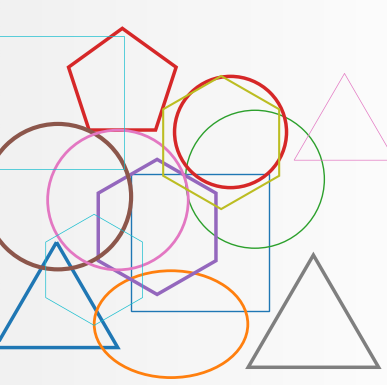[{"shape": "triangle", "thickness": 2.5, "radius": 0.91, "center": [0.146, 0.188]}, {"shape": "square", "thickness": 1, "radius": 0.89, "center": [0.517, 0.371]}, {"shape": "oval", "thickness": 2, "radius": 0.99, "center": [0.441, 0.158]}, {"shape": "circle", "thickness": 1, "radius": 0.9, "center": [0.658, 0.534]}, {"shape": "circle", "thickness": 2.5, "radius": 0.72, "center": [0.595, 0.657]}, {"shape": "pentagon", "thickness": 2.5, "radius": 0.73, "center": [0.316, 0.78]}, {"shape": "hexagon", "thickness": 2.5, "radius": 0.88, "center": [0.405, 0.411]}, {"shape": "circle", "thickness": 3, "radius": 0.94, "center": [0.149, 0.489]}, {"shape": "triangle", "thickness": 0.5, "radius": 0.75, "center": [0.889, 0.659]}, {"shape": "circle", "thickness": 2, "radius": 0.91, "center": [0.304, 0.481]}, {"shape": "triangle", "thickness": 2.5, "radius": 0.97, "center": [0.809, 0.143]}, {"shape": "hexagon", "thickness": 1.5, "radius": 0.86, "center": [0.571, 0.63]}, {"shape": "square", "thickness": 0.5, "radius": 0.87, "center": [0.146, 0.733]}, {"shape": "hexagon", "thickness": 0.5, "radius": 0.72, "center": [0.243, 0.299]}]